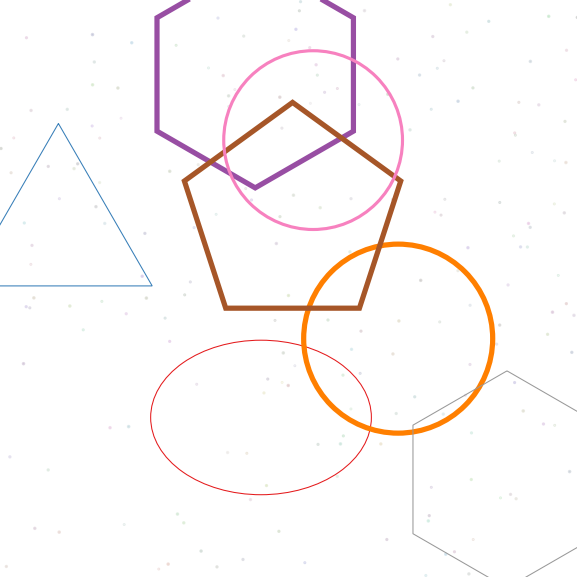[{"shape": "oval", "thickness": 0.5, "radius": 0.96, "center": [0.452, 0.276]}, {"shape": "triangle", "thickness": 0.5, "radius": 0.94, "center": [0.101, 0.598]}, {"shape": "hexagon", "thickness": 2.5, "radius": 0.98, "center": [0.442, 0.87]}, {"shape": "circle", "thickness": 2.5, "radius": 0.82, "center": [0.689, 0.413]}, {"shape": "pentagon", "thickness": 2.5, "radius": 0.98, "center": [0.507, 0.625]}, {"shape": "circle", "thickness": 1.5, "radius": 0.77, "center": [0.542, 0.757]}, {"shape": "hexagon", "thickness": 0.5, "radius": 0.94, "center": [0.878, 0.169]}]